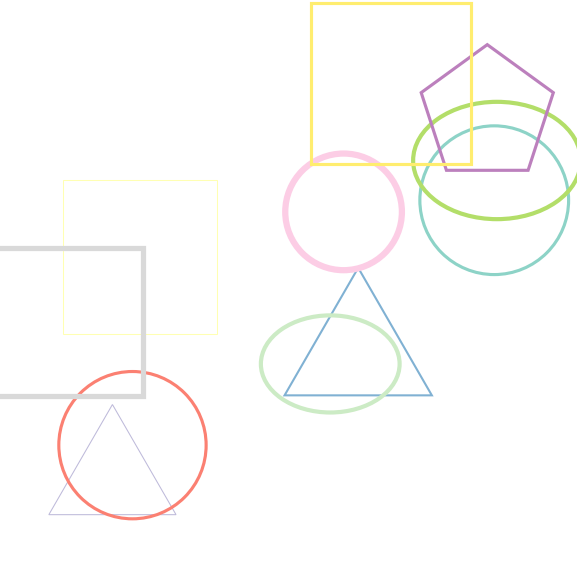[{"shape": "circle", "thickness": 1.5, "radius": 0.64, "center": [0.856, 0.652]}, {"shape": "square", "thickness": 0.5, "radius": 0.67, "center": [0.243, 0.554]}, {"shape": "triangle", "thickness": 0.5, "radius": 0.64, "center": [0.195, 0.172]}, {"shape": "circle", "thickness": 1.5, "radius": 0.64, "center": [0.229, 0.228]}, {"shape": "triangle", "thickness": 1, "radius": 0.74, "center": [0.62, 0.388]}, {"shape": "oval", "thickness": 2, "radius": 0.73, "center": [0.861, 0.721]}, {"shape": "circle", "thickness": 3, "radius": 0.5, "center": [0.595, 0.632]}, {"shape": "square", "thickness": 2.5, "radius": 0.64, "center": [0.119, 0.441]}, {"shape": "pentagon", "thickness": 1.5, "radius": 0.6, "center": [0.844, 0.802]}, {"shape": "oval", "thickness": 2, "radius": 0.6, "center": [0.572, 0.369]}, {"shape": "square", "thickness": 1.5, "radius": 0.7, "center": [0.677, 0.855]}]